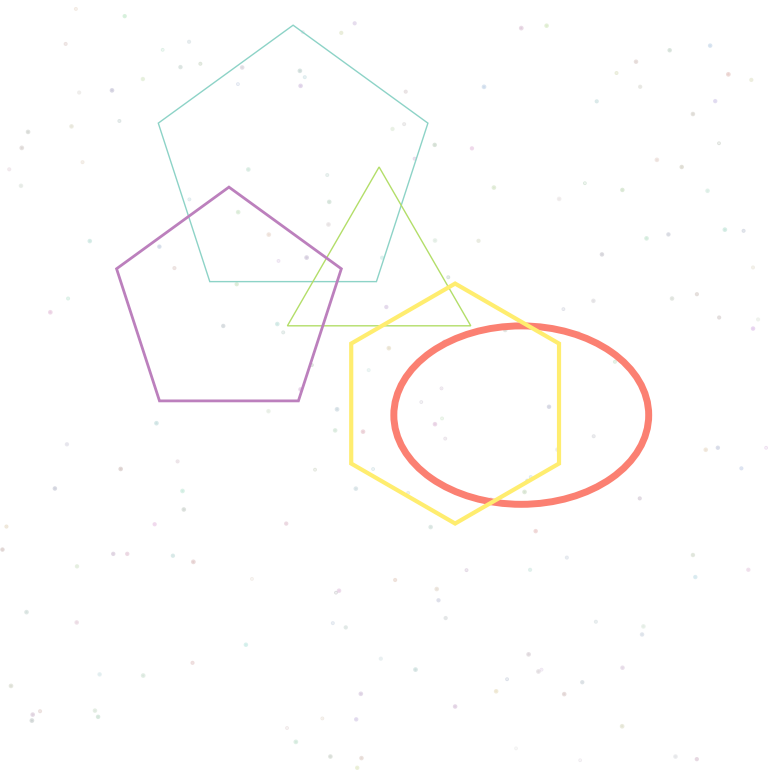[{"shape": "pentagon", "thickness": 0.5, "radius": 0.92, "center": [0.381, 0.783]}, {"shape": "oval", "thickness": 2.5, "radius": 0.83, "center": [0.677, 0.461]}, {"shape": "triangle", "thickness": 0.5, "radius": 0.69, "center": [0.492, 0.646]}, {"shape": "pentagon", "thickness": 1, "radius": 0.77, "center": [0.297, 0.604]}, {"shape": "hexagon", "thickness": 1.5, "radius": 0.78, "center": [0.591, 0.476]}]